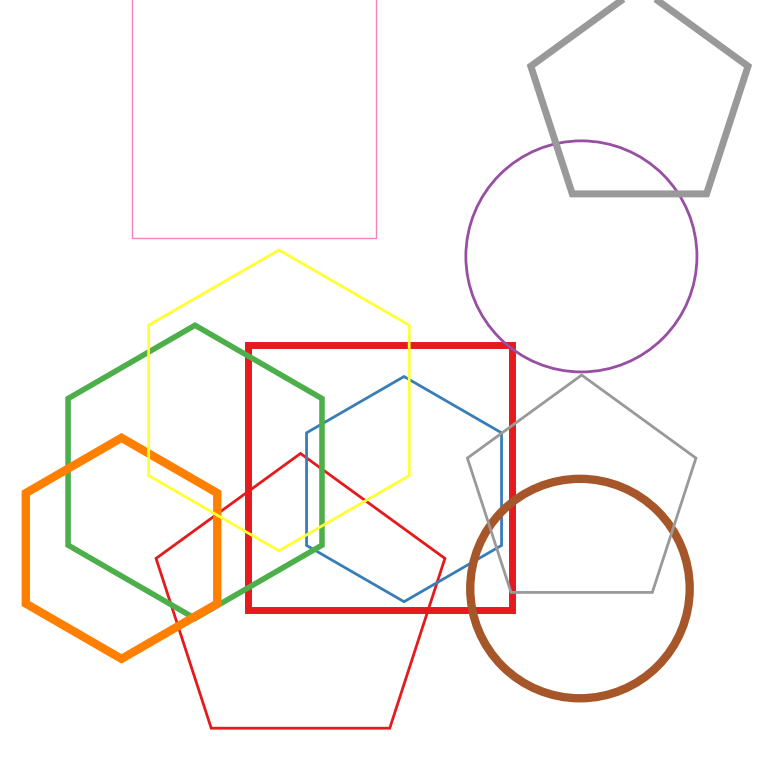[{"shape": "square", "thickness": 2.5, "radius": 0.86, "center": [0.493, 0.38]}, {"shape": "pentagon", "thickness": 1, "radius": 0.99, "center": [0.39, 0.214]}, {"shape": "hexagon", "thickness": 1, "radius": 0.73, "center": [0.525, 0.365]}, {"shape": "hexagon", "thickness": 2, "radius": 0.95, "center": [0.253, 0.387]}, {"shape": "circle", "thickness": 1, "radius": 0.75, "center": [0.755, 0.667]}, {"shape": "hexagon", "thickness": 3, "radius": 0.72, "center": [0.158, 0.288]}, {"shape": "hexagon", "thickness": 1, "radius": 0.98, "center": [0.362, 0.48]}, {"shape": "circle", "thickness": 3, "radius": 0.71, "center": [0.753, 0.236]}, {"shape": "square", "thickness": 0.5, "radius": 0.79, "center": [0.33, 0.849]}, {"shape": "pentagon", "thickness": 1, "radius": 0.78, "center": [0.755, 0.357]}, {"shape": "pentagon", "thickness": 2.5, "radius": 0.74, "center": [0.83, 0.868]}]